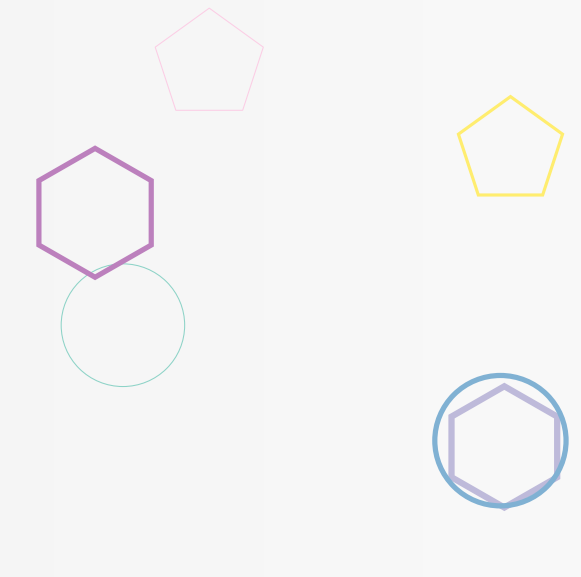[{"shape": "circle", "thickness": 0.5, "radius": 0.53, "center": [0.211, 0.436]}, {"shape": "hexagon", "thickness": 3, "radius": 0.52, "center": [0.868, 0.225]}, {"shape": "circle", "thickness": 2.5, "radius": 0.56, "center": [0.861, 0.236]}, {"shape": "pentagon", "thickness": 0.5, "radius": 0.49, "center": [0.36, 0.887]}, {"shape": "hexagon", "thickness": 2.5, "radius": 0.56, "center": [0.164, 0.631]}, {"shape": "pentagon", "thickness": 1.5, "radius": 0.47, "center": [0.878, 0.738]}]